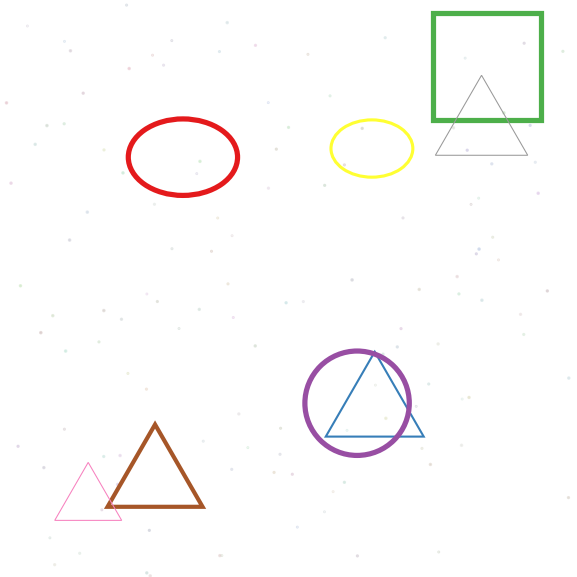[{"shape": "oval", "thickness": 2.5, "radius": 0.47, "center": [0.317, 0.727]}, {"shape": "triangle", "thickness": 1, "radius": 0.49, "center": [0.649, 0.292]}, {"shape": "square", "thickness": 2.5, "radius": 0.46, "center": [0.843, 0.884]}, {"shape": "circle", "thickness": 2.5, "radius": 0.45, "center": [0.618, 0.301]}, {"shape": "oval", "thickness": 1.5, "radius": 0.35, "center": [0.644, 0.742]}, {"shape": "triangle", "thickness": 2, "radius": 0.48, "center": [0.268, 0.169]}, {"shape": "triangle", "thickness": 0.5, "radius": 0.33, "center": [0.153, 0.132]}, {"shape": "triangle", "thickness": 0.5, "radius": 0.46, "center": [0.834, 0.776]}]